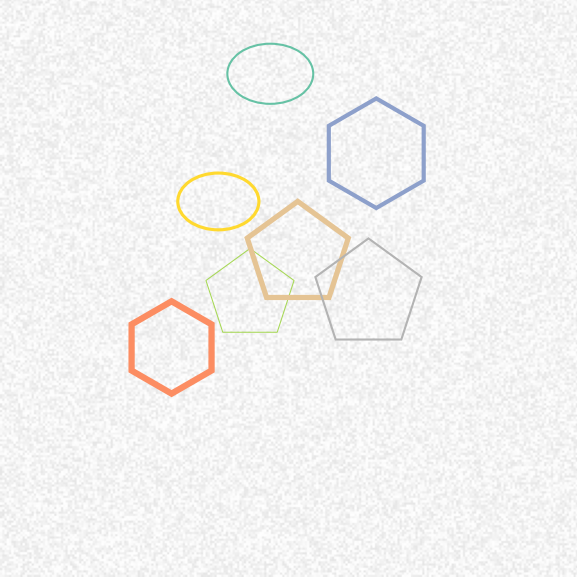[{"shape": "oval", "thickness": 1, "radius": 0.37, "center": [0.468, 0.871]}, {"shape": "hexagon", "thickness": 3, "radius": 0.4, "center": [0.297, 0.397]}, {"shape": "hexagon", "thickness": 2, "radius": 0.47, "center": [0.652, 0.734]}, {"shape": "pentagon", "thickness": 0.5, "radius": 0.4, "center": [0.433, 0.489]}, {"shape": "oval", "thickness": 1.5, "radius": 0.35, "center": [0.378, 0.65]}, {"shape": "pentagon", "thickness": 2.5, "radius": 0.46, "center": [0.516, 0.558]}, {"shape": "pentagon", "thickness": 1, "radius": 0.48, "center": [0.638, 0.489]}]